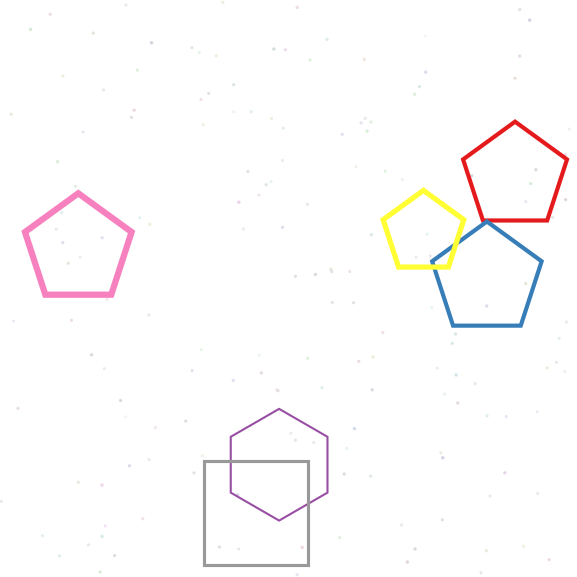[{"shape": "pentagon", "thickness": 2, "radius": 0.47, "center": [0.892, 0.694]}, {"shape": "pentagon", "thickness": 2, "radius": 0.5, "center": [0.843, 0.516]}, {"shape": "hexagon", "thickness": 1, "radius": 0.48, "center": [0.483, 0.194]}, {"shape": "pentagon", "thickness": 2.5, "radius": 0.37, "center": [0.733, 0.596]}, {"shape": "pentagon", "thickness": 3, "radius": 0.49, "center": [0.136, 0.567]}, {"shape": "square", "thickness": 1.5, "radius": 0.45, "center": [0.443, 0.111]}]